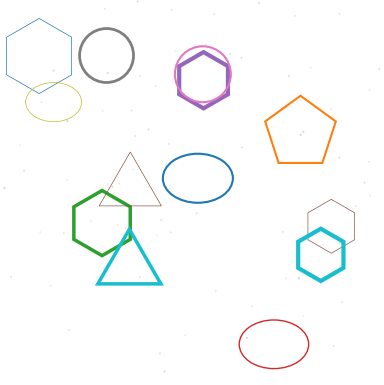[{"shape": "hexagon", "thickness": 0.5, "radius": 0.49, "center": [0.102, 0.855]}, {"shape": "oval", "thickness": 1.5, "radius": 0.45, "center": [0.514, 0.537]}, {"shape": "pentagon", "thickness": 1.5, "radius": 0.48, "center": [0.781, 0.655]}, {"shape": "hexagon", "thickness": 2.5, "radius": 0.42, "center": [0.265, 0.421]}, {"shape": "oval", "thickness": 1, "radius": 0.45, "center": [0.712, 0.106]}, {"shape": "hexagon", "thickness": 3, "radius": 0.37, "center": [0.529, 0.792]}, {"shape": "hexagon", "thickness": 0.5, "radius": 0.35, "center": [0.86, 0.412]}, {"shape": "triangle", "thickness": 0.5, "radius": 0.47, "center": [0.338, 0.512]}, {"shape": "circle", "thickness": 1.5, "radius": 0.36, "center": [0.527, 0.807]}, {"shape": "circle", "thickness": 2, "radius": 0.35, "center": [0.277, 0.856]}, {"shape": "oval", "thickness": 0.5, "radius": 0.36, "center": [0.139, 0.735]}, {"shape": "triangle", "thickness": 2.5, "radius": 0.47, "center": [0.336, 0.31]}, {"shape": "hexagon", "thickness": 3, "radius": 0.34, "center": [0.833, 0.338]}]